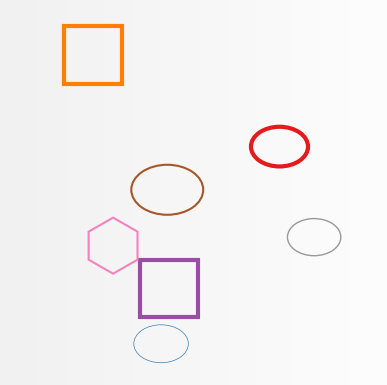[{"shape": "oval", "thickness": 3, "radius": 0.37, "center": [0.721, 0.619]}, {"shape": "oval", "thickness": 0.5, "radius": 0.35, "center": [0.416, 0.107]}, {"shape": "square", "thickness": 3, "radius": 0.37, "center": [0.436, 0.251]}, {"shape": "square", "thickness": 3, "radius": 0.38, "center": [0.24, 0.857]}, {"shape": "oval", "thickness": 1.5, "radius": 0.46, "center": [0.432, 0.507]}, {"shape": "hexagon", "thickness": 1.5, "radius": 0.36, "center": [0.292, 0.362]}, {"shape": "oval", "thickness": 1, "radius": 0.34, "center": [0.811, 0.384]}]